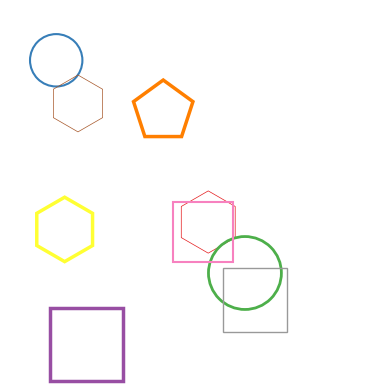[{"shape": "hexagon", "thickness": 0.5, "radius": 0.4, "center": [0.541, 0.423]}, {"shape": "circle", "thickness": 1.5, "radius": 0.34, "center": [0.146, 0.843]}, {"shape": "circle", "thickness": 2, "radius": 0.47, "center": [0.636, 0.291]}, {"shape": "square", "thickness": 2.5, "radius": 0.48, "center": [0.225, 0.106]}, {"shape": "pentagon", "thickness": 2.5, "radius": 0.41, "center": [0.424, 0.711]}, {"shape": "hexagon", "thickness": 2.5, "radius": 0.42, "center": [0.168, 0.404]}, {"shape": "hexagon", "thickness": 0.5, "radius": 0.37, "center": [0.203, 0.731]}, {"shape": "square", "thickness": 1.5, "radius": 0.39, "center": [0.528, 0.398]}, {"shape": "square", "thickness": 1, "radius": 0.42, "center": [0.662, 0.22]}]